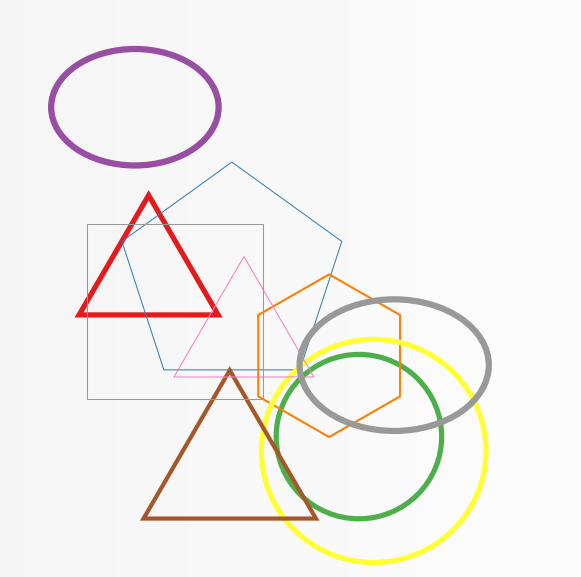[{"shape": "triangle", "thickness": 2.5, "radius": 0.69, "center": [0.256, 0.523]}, {"shape": "pentagon", "thickness": 0.5, "radius": 0.99, "center": [0.399, 0.52]}, {"shape": "circle", "thickness": 2.5, "radius": 0.71, "center": [0.618, 0.243]}, {"shape": "oval", "thickness": 3, "radius": 0.72, "center": [0.232, 0.813]}, {"shape": "hexagon", "thickness": 1, "radius": 0.7, "center": [0.566, 0.383]}, {"shape": "circle", "thickness": 2.5, "radius": 0.97, "center": [0.643, 0.218]}, {"shape": "triangle", "thickness": 2, "radius": 0.86, "center": [0.395, 0.187]}, {"shape": "triangle", "thickness": 0.5, "radius": 0.69, "center": [0.42, 0.416]}, {"shape": "square", "thickness": 0.5, "radius": 0.76, "center": [0.302, 0.46]}, {"shape": "oval", "thickness": 3, "radius": 0.81, "center": [0.678, 0.367]}]